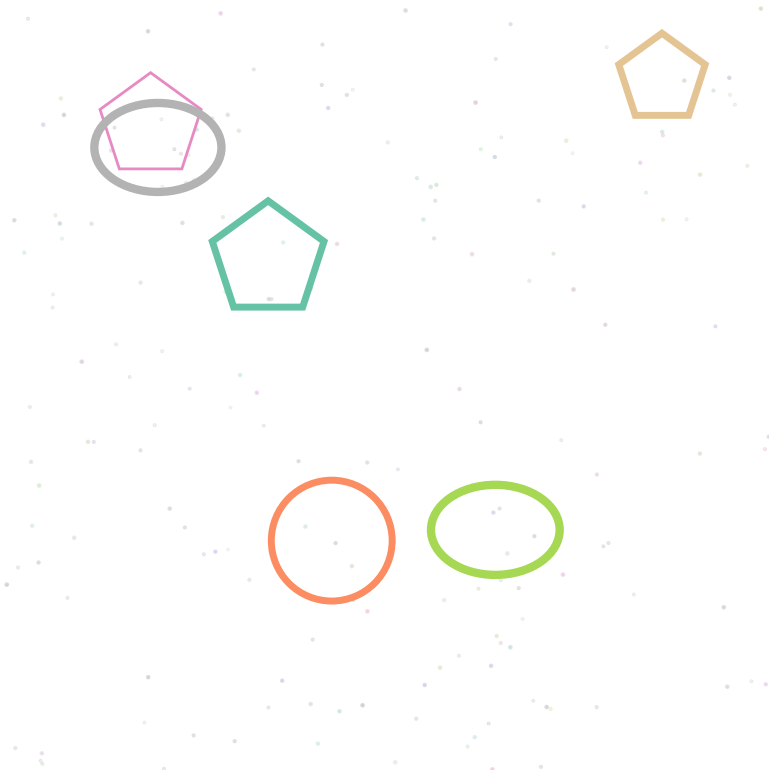[{"shape": "pentagon", "thickness": 2.5, "radius": 0.38, "center": [0.348, 0.663]}, {"shape": "circle", "thickness": 2.5, "radius": 0.39, "center": [0.431, 0.298]}, {"shape": "pentagon", "thickness": 1, "radius": 0.35, "center": [0.196, 0.837]}, {"shape": "oval", "thickness": 3, "radius": 0.42, "center": [0.643, 0.312]}, {"shape": "pentagon", "thickness": 2.5, "radius": 0.29, "center": [0.86, 0.898]}, {"shape": "oval", "thickness": 3, "radius": 0.41, "center": [0.205, 0.808]}]